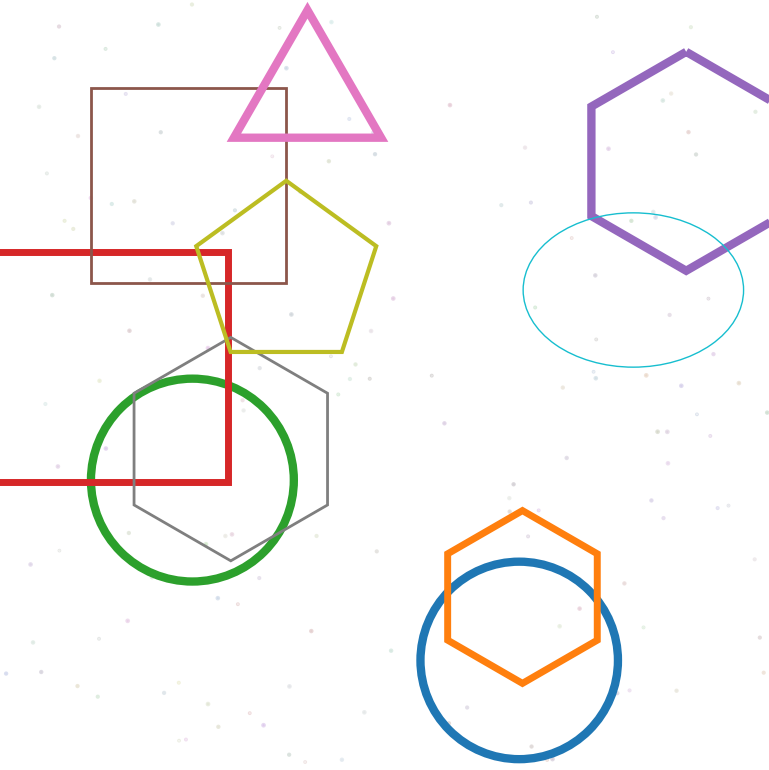[{"shape": "circle", "thickness": 3, "radius": 0.64, "center": [0.674, 0.142]}, {"shape": "hexagon", "thickness": 2.5, "radius": 0.56, "center": [0.679, 0.225]}, {"shape": "circle", "thickness": 3, "radius": 0.66, "center": [0.25, 0.377]}, {"shape": "square", "thickness": 2.5, "radius": 0.75, "center": [0.147, 0.523]}, {"shape": "hexagon", "thickness": 3, "radius": 0.71, "center": [0.891, 0.791]}, {"shape": "square", "thickness": 1, "radius": 0.63, "center": [0.245, 0.759]}, {"shape": "triangle", "thickness": 3, "radius": 0.55, "center": [0.399, 0.876]}, {"shape": "hexagon", "thickness": 1, "radius": 0.73, "center": [0.3, 0.417]}, {"shape": "pentagon", "thickness": 1.5, "radius": 0.61, "center": [0.372, 0.642]}, {"shape": "oval", "thickness": 0.5, "radius": 0.72, "center": [0.823, 0.623]}]